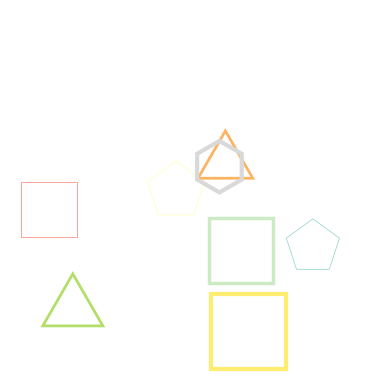[{"shape": "pentagon", "thickness": 0.5, "radius": 0.36, "center": [0.813, 0.359]}, {"shape": "pentagon", "thickness": 0.5, "radius": 0.39, "center": [0.457, 0.504]}, {"shape": "square", "thickness": 0.5, "radius": 0.36, "center": [0.127, 0.456]}, {"shape": "triangle", "thickness": 2, "radius": 0.41, "center": [0.585, 0.578]}, {"shape": "triangle", "thickness": 2, "radius": 0.45, "center": [0.189, 0.199]}, {"shape": "hexagon", "thickness": 3, "radius": 0.33, "center": [0.57, 0.567]}, {"shape": "square", "thickness": 2.5, "radius": 0.42, "center": [0.626, 0.35]}, {"shape": "square", "thickness": 3, "radius": 0.49, "center": [0.646, 0.14]}]